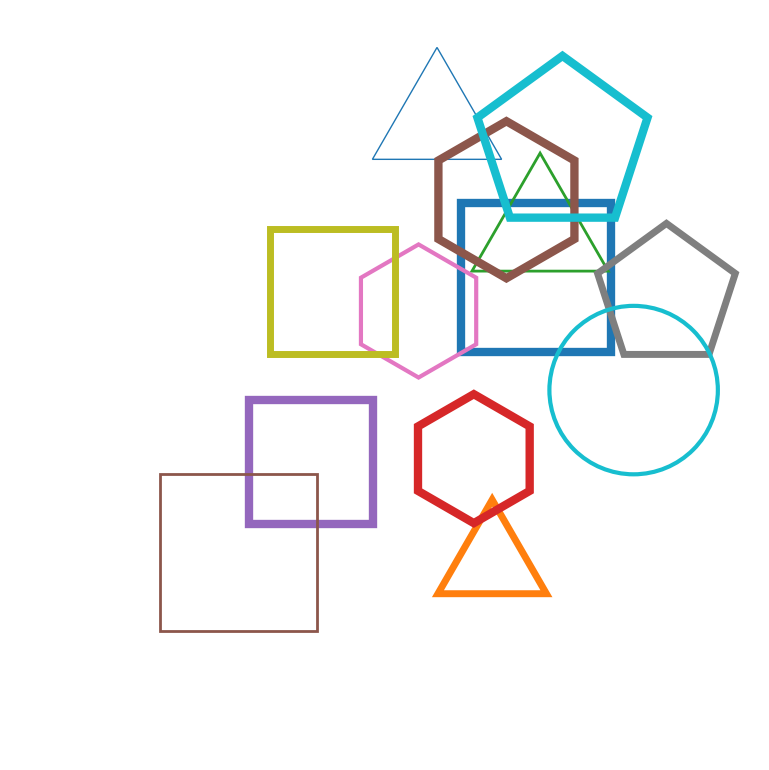[{"shape": "triangle", "thickness": 0.5, "radius": 0.48, "center": [0.568, 0.842]}, {"shape": "square", "thickness": 3, "radius": 0.49, "center": [0.696, 0.639]}, {"shape": "triangle", "thickness": 2.5, "radius": 0.41, "center": [0.639, 0.27]}, {"shape": "triangle", "thickness": 1, "radius": 0.51, "center": [0.701, 0.699]}, {"shape": "hexagon", "thickness": 3, "radius": 0.42, "center": [0.615, 0.404]}, {"shape": "square", "thickness": 3, "radius": 0.4, "center": [0.404, 0.4]}, {"shape": "hexagon", "thickness": 3, "radius": 0.51, "center": [0.658, 0.741]}, {"shape": "square", "thickness": 1, "radius": 0.51, "center": [0.31, 0.282]}, {"shape": "hexagon", "thickness": 1.5, "radius": 0.43, "center": [0.544, 0.596]}, {"shape": "pentagon", "thickness": 2.5, "radius": 0.47, "center": [0.866, 0.616]}, {"shape": "square", "thickness": 2.5, "radius": 0.41, "center": [0.432, 0.621]}, {"shape": "circle", "thickness": 1.5, "radius": 0.55, "center": [0.823, 0.493]}, {"shape": "pentagon", "thickness": 3, "radius": 0.58, "center": [0.73, 0.811]}]